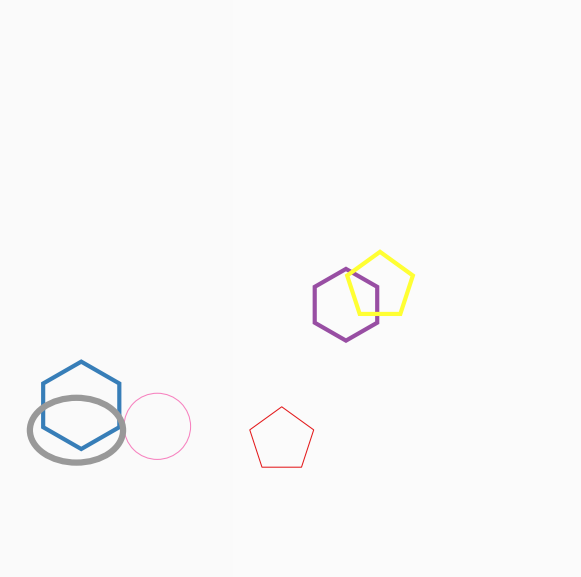[{"shape": "pentagon", "thickness": 0.5, "radius": 0.29, "center": [0.485, 0.237]}, {"shape": "hexagon", "thickness": 2, "radius": 0.38, "center": [0.14, 0.297]}, {"shape": "hexagon", "thickness": 2, "radius": 0.31, "center": [0.595, 0.471]}, {"shape": "pentagon", "thickness": 2, "radius": 0.3, "center": [0.654, 0.504]}, {"shape": "circle", "thickness": 0.5, "radius": 0.29, "center": [0.271, 0.261]}, {"shape": "oval", "thickness": 3, "radius": 0.4, "center": [0.132, 0.254]}]